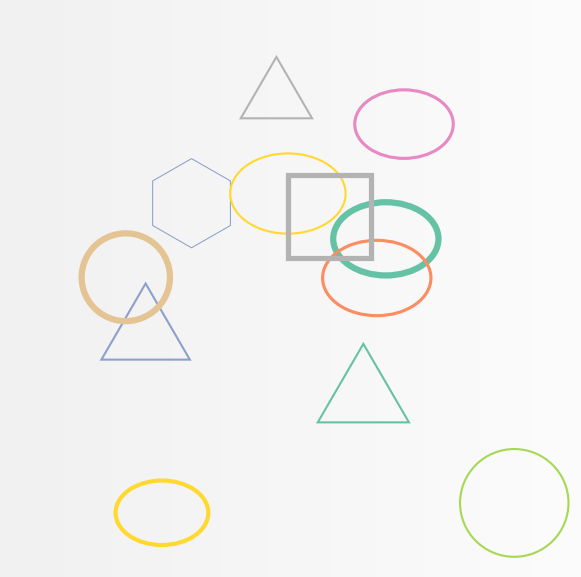[{"shape": "oval", "thickness": 3, "radius": 0.45, "center": [0.664, 0.586]}, {"shape": "triangle", "thickness": 1, "radius": 0.45, "center": [0.625, 0.313]}, {"shape": "oval", "thickness": 1.5, "radius": 0.47, "center": [0.648, 0.518]}, {"shape": "triangle", "thickness": 1, "radius": 0.44, "center": [0.251, 0.42]}, {"shape": "hexagon", "thickness": 0.5, "radius": 0.39, "center": [0.33, 0.647]}, {"shape": "oval", "thickness": 1.5, "radius": 0.42, "center": [0.695, 0.784]}, {"shape": "circle", "thickness": 1, "radius": 0.47, "center": [0.885, 0.128]}, {"shape": "oval", "thickness": 1, "radius": 0.5, "center": [0.495, 0.664]}, {"shape": "oval", "thickness": 2, "radius": 0.4, "center": [0.279, 0.111]}, {"shape": "circle", "thickness": 3, "radius": 0.38, "center": [0.216, 0.519]}, {"shape": "triangle", "thickness": 1, "radius": 0.35, "center": [0.476, 0.83]}, {"shape": "square", "thickness": 2.5, "radius": 0.36, "center": [0.567, 0.624]}]